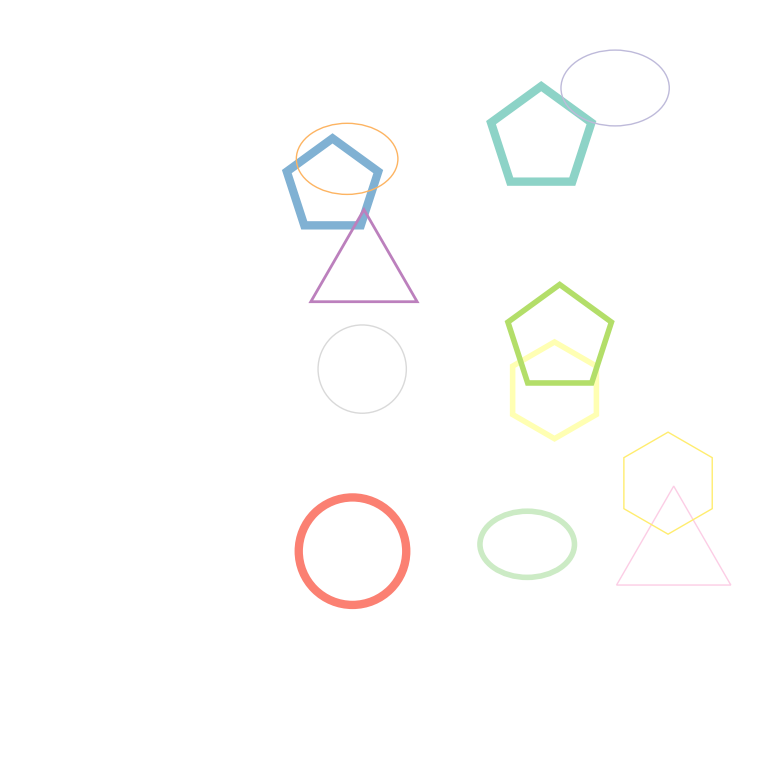[{"shape": "pentagon", "thickness": 3, "radius": 0.34, "center": [0.703, 0.82]}, {"shape": "hexagon", "thickness": 2, "radius": 0.31, "center": [0.72, 0.493]}, {"shape": "oval", "thickness": 0.5, "radius": 0.35, "center": [0.799, 0.886]}, {"shape": "circle", "thickness": 3, "radius": 0.35, "center": [0.458, 0.284]}, {"shape": "pentagon", "thickness": 3, "radius": 0.31, "center": [0.432, 0.758]}, {"shape": "oval", "thickness": 0.5, "radius": 0.33, "center": [0.451, 0.794]}, {"shape": "pentagon", "thickness": 2, "radius": 0.35, "center": [0.727, 0.56]}, {"shape": "triangle", "thickness": 0.5, "radius": 0.43, "center": [0.875, 0.283]}, {"shape": "circle", "thickness": 0.5, "radius": 0.29, "center": [0.47, 0.521]}, {"shape": "triangle", "thickness": 1, "radius": 0.4, "center": [0.473, 0.648]}, {"shape": "oval", "thickness": 2, "radius": 0.31, "center": [0.685, 0.293]}, {"shape": "hexagon", "thickness": 0.5, "radius": 0.33, "center": [0.868, 0.373]}]